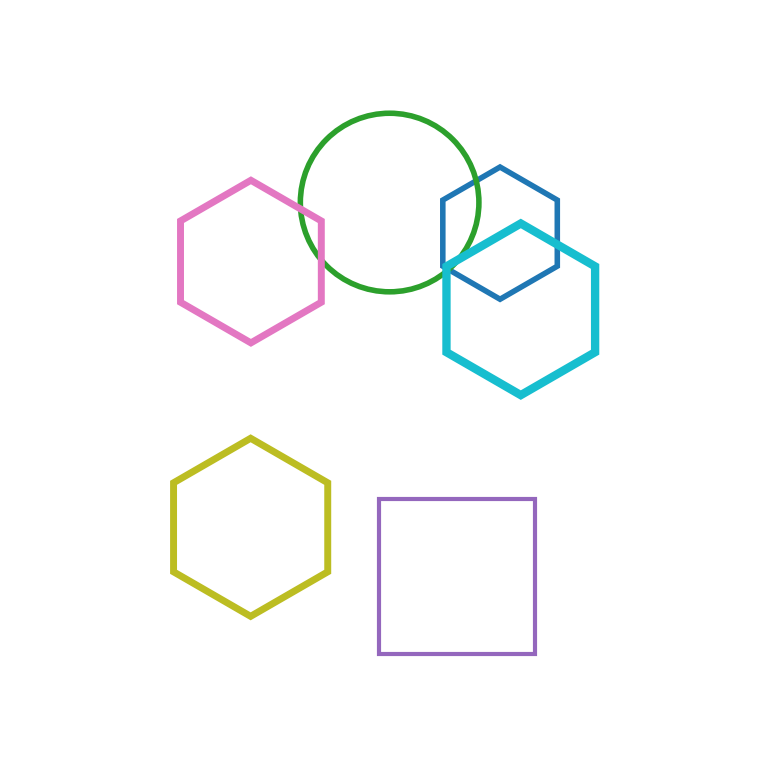[{"shape": "hexagon", "thickness": 2, "radius": 0.43, "center": [0.649, 0.697]}, {"shape": "circle", "thickness": 2, "radius": 0.58, "center": [0.506, 0.737]}, {"shape": "square", "thickness": 1.5, "radius": 0.51, "center": [0.594, 0.251]}, {"shape": "hexagon", "thickness": 2.5, "radius": 0.53, "center": [0.326, 0.66]}, {"shape": "hexagon", "thickness": 2.5, "radius": 0.58, "center": [0.326, 0.315]}, {"shape": "hexagon", "thickness": 3, "radius": 0.56, "center": [0.676, 0.598]}]